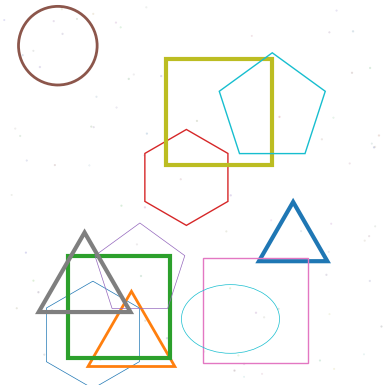[{"shape": "triangle", "thickness": 3, "radius": 0.51, "center": [0.761, 0.373]}, {"shape": "hexagon", "thickness": 0.5, "radius": 0.7, "center": [0.241, 0.13]}, {"shape": "triangle", "thickness": 2, "radius": 0.65, "center": [0.341, 0.113]}, {"shape": "square", "thickness": 3, "radius": 0.66, "center": [0.31, 0.203]}, {"shape": "hexagon", "thickness": 1, "radius": 0.62, "center": [0.484, 0.539]}, {"shape": "pentagon", "thickness": 0.5, "radius": 0.61, "center": [0.363, 0.298]}, {"shape": "circle", "thickness": 2, "radius": 0.51, "center": [0.15, 0.881]}, {"shape": "square", "thickness": 1, "radius": 0.68, "center": [0.663, 0.194]}, {"shape": "triangle", "thickness": 3, "radius": 0.69, "center": [0.22, 0.258]}, {"shape": "square", "thickness": 3, "radius": 0.69, "center": [0.568, 0.71]}, {"shape": "pentagon", "thickness": 1, "radius": 0.72, "center": [0.707, 0.718]}, {"shape": "oval", "thickness": 0.5, "radius": 0.64, "center": [0.599, 0.172]}]